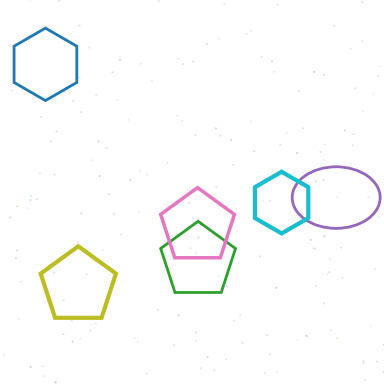[{"shape": "hexagon", "thickness": 2, "radius": 0.47, "center": [0.118, 0.833]}, {"shape": "pentagon", "thickness": 2, "radius": 0.51, "center": [0.515, 0.323]}, {"shape": "oval", "thickness": 2, "radius": 0.57, "center": [0.873, 0.487]}, {"shape": "pentagon", "thickness": 2.5, "radius": 0.5, "center": [0.513, 0.412]}, {"shape": "pentagon", "thickness": 3, "radius": 0.51, "center": [0.203, 0.258]}, {"shape": "hexagon", "thickness": 3, "radius": 0.4, "center": [0.731, 0.474]}]